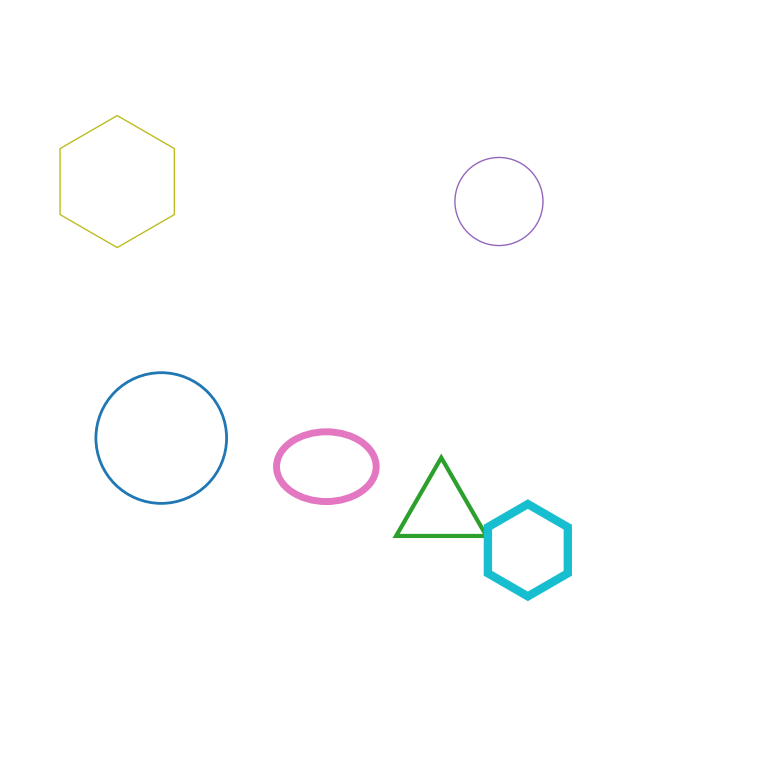[{"shape": "circle", "thickness": 1, "radius": 0.42, "center": [0.209, 0.431]}, {"shape": "triangle", "thickness": 1.5, "radius": 0.34, "center": [0.573, 0.338]}, {"shape": "circle", "thickness": 0.5, "radius": 0.29, "center": [0.648, 0.738]}, {"shape": "oval", "thickness": 2.5, "radius": 0.32, "center": [0.424, 0.394]}, {"shape": "hexagon", "thickness": 0.5, "radius": 0.43, "center": [0.152, 0.764]}, {"shape": "hexagon", "thickness": 3, "radius": 0.3, "center": [0.686, 0.285]}]